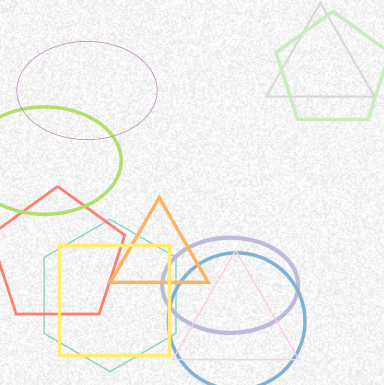[{"shape": "hexagon", "thickness": 1, "radius": 0.99, "center": [0.286, 0.232]}, {"shape": "square", "thickness": 0.5, "radius": 0.92, "center": [0.546, 0.46]}, {"shape": "oval", "thickness": 3, "radius": 0.88, "center": [0.598, 0.259]}, {"shape": "pentagon", "thickness": 2, "radius": 0.92, "center": [0.15, 0.333]}, {"shape": "circle", "thickness": 2.5, "radius": 0.89, "center": [0.615, 0.166]}, {"shape": "triangle", "thickness": 2.5, "radius": 0.73, "center": [0.414, 0.34]}, {"shape": "oval", "thickness": 2.5, "radius": 1.0, "center": [0.116, 0.583]}, {"shape": "triangle", "thickness": 1, "radius": 0.95, "center": [0.612, 0.161]}, {"shape": "triangle", "thickness": 1.5, "radius": 0.81, "center": [0.832, 0.83]}, {"shape": "oval", "thickness": 0.5, "radius": 0.91, "center": [0.226, 0.765]}, {"shape": "pentagon", "thickness": 2.5, "radius": 0.78, "center": [0.864, 0.815]}, {"shape": "square", "thickness": 2.5, "radius": 0.71, "center": [0.296, 0.22]}]